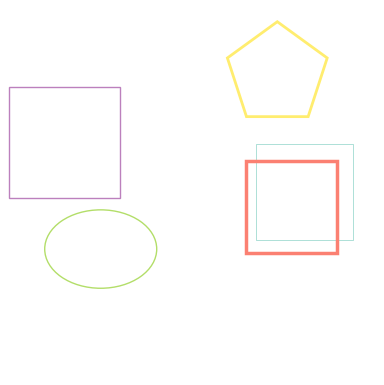[{"shape": "square", "thickness": 0.5, "radius": 0.62, "center": [0.791, 0.501]}, {"shape": "square", "thickness": 2.5, "radius": 0.6, "center": [0.757, 0.463]}, {"shape": "oval", "thickness": 1, "radius": 0.73, "center": [0.262, 0.353]}, {"shape": "square", "thickness": 1, "radius": 0.72, "center": [0.168, 0.63]}, {"shape": "pentagon", "thickness": 2, "radius": 0.68, "center": [0.72, 0.807]}]